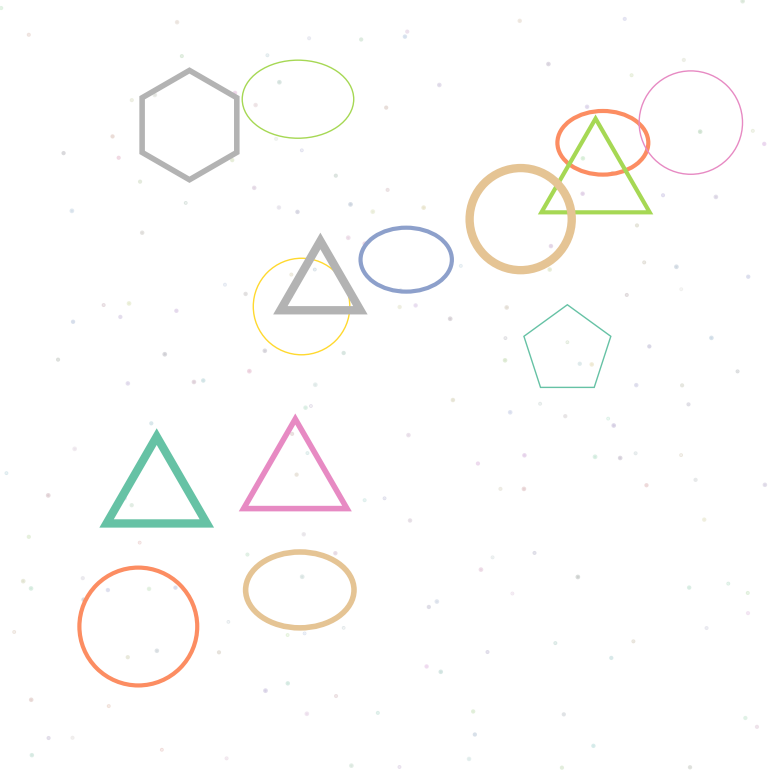[{"shape": "triangle", "thickness": 3, "radius": 0.38, "center": [0.204, 0.358]}, {"shape": "pentagon", "thickness": 0.5, "radius": 0.3, "center": [0.737, 0.545]}, {"shape": "oval", "thickness": 1.5, "radius": 0.3, "center": [0.783, 0.815]}, {"shape": "circle", "thickness": 1.5, "radius": 0.38, "center": [0.18, 0.186]}, {"shape": "oval", "thickness": 1.5, "radius": 0.3, "center": [0.528, 0.663]}, {"shape": "triangle", "thickness": 2, "radius": 0.39, "center": [0.383, 0.378]}, {"shape": "circle", "thickness": 0.5, "radius": 0.34, "center": [0.897, 0.841]}, {"shape": "oval", "thickness": 0.5, "radius": 0.36, "center": [0.387, 0.871]}, {"shape": "triangle", "thickness": 1.5, "radius": 0.41, "center": [0.773, 0.765]}, {"shape": "circle", "thickness": 0.5, "radius": 0.31, "center": [0.392, 0.602]}, {"shape": "oval", "thickness": 2, "radius": 0.35, "center": [0.389, 0.234]}, {"shape": "circle", "thickness": 3, "radius": 0.33, "center": [0.676, 0.715]}, {"shape": "hexagon", "thickness": 2, "radius": 0.35, "center": [0.246, 0.838]}, {"shape": "triangle", "thickness": 3, "radius": 0.3, "center": [0.416, 0.627]}]